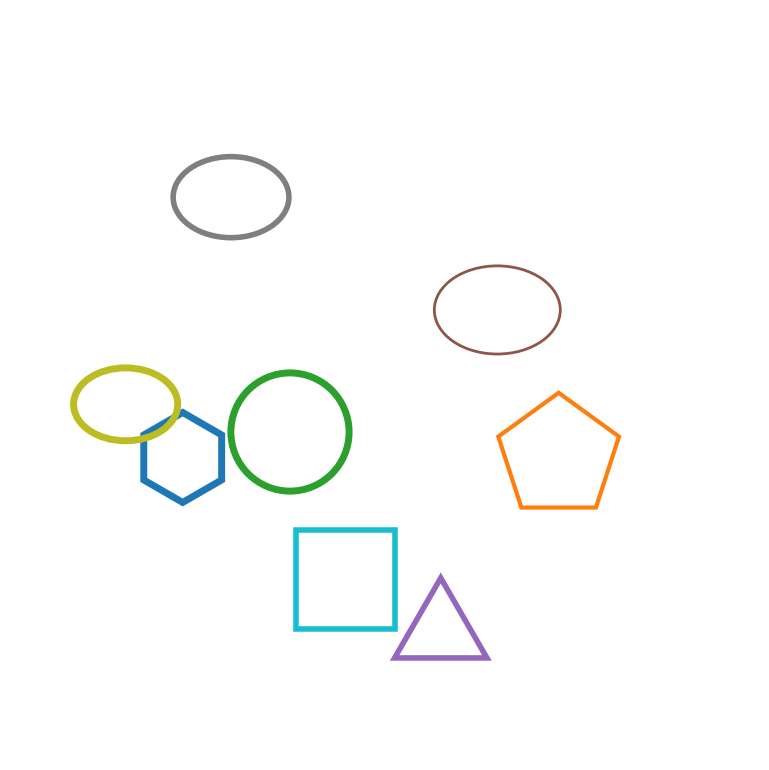[{"shape": "hexagon", "thickness": 2.5, "radius": 0.29, "center": [0.237, 0.406]}, {"shape": "pentagon", "thickness": 1.5, "radius": 0.41, "center": [0.726, 0.408]}, {"shape": "circle", "thickness": 2.5, "radius": 0.38, "center": [0.377, 0.439]}, {"shape": "triangle", "thickness": 2, "radius": 0.35, "center": [0.572, 0.18]}, {"shape": "oval", "thickness": 1, "radius": 0.41, "center": [0.646, 0.597]}, {"shape": "oval", "thickness": 2, "radius": 0.38, "center": [0.3, 0.744]}, {"shape": "oval", "thickness": 2.5, "radius": 0.34, "center": [0.163, 0.475]}, {"shape": "square", "thickness": 2, "radius": 0.32, "center": [0.448, 0.247]}]